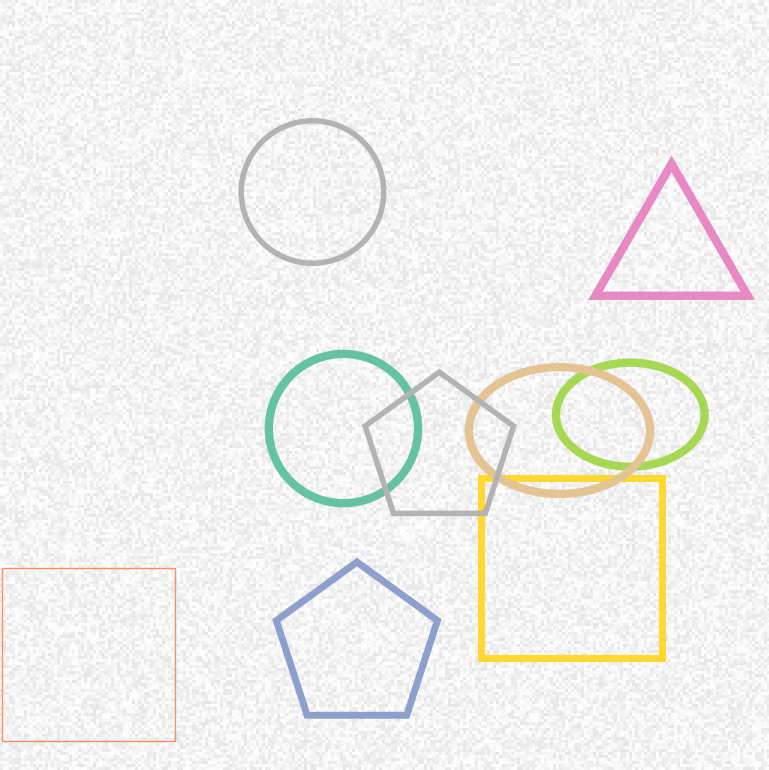[{"shape": "circle", "thickness": 3, "radius": 0.48, "center": [0.446, 0.443]}, {"shape": "square", "thickness": 0.5, "radius": 0.56, "center": [0.115, 0.149]}, {"shape": "pentagon", "thickness": 2.5, "radius": 0.55, "center": [0.464, 0.16]}, {"shape": "triangle", "thickness": 3, "radius": 0.57, "center": [0.872, 0.673]}, {"shape": "oval", "thickness": 3, "radius": 0.48, "center": [0.819, 0.461]}, {"shape": "square", "thickness": 2.5, "radius": 0.59, "center": [0.743, 0.262]}, {"shape": "oval", "thickness": 3, "radius": 0.59, "center": [0.727, 0.441]}, {"shape": "pentagon", "thickness": 2, "radius": 0.51, "center": [0.571, 0.415]}, {"shape": "circle", "thickness": 2, "radius": 0.46, "center": [0.406, 0.751]}]